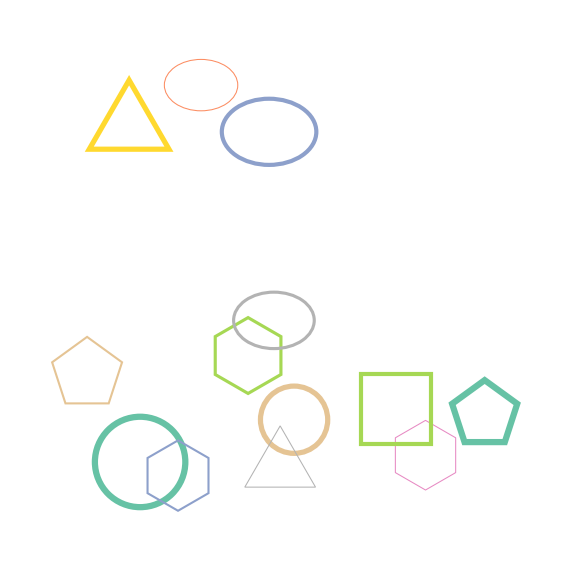[{"shape": "pentagon", "thickness": 3, "radius": 0.3, "center": [0.839, 0.282]}, {"shape": "circle", "thickness": 3, "radius": 0.39, "center": [0.243, 0.199]}, {"shape": "oval", "thickness": 0.5, "radius": 0.32, "center": [0.348, 0.852]}, {"shape": "oval", "thickness": 2, "radius": 0.41, "center": [0.466, 0.771]}, {"shape": "hexagon", "thickness": 1, "radius": 0.3, "center": [0.308, 0.176]}, {"shape": "hexagon", "thickness": 0.5, "radius": 0.3, "center": [0.737, 0.211]}, {"shape": "square", "thickness": 2, "radius": 0.3, "center": [0.685, 0.291]}, {"shape": "hexagon", "thickness": 1.5, "radius": 0.33, "center": [0.43, 0.383]}, {"shape": "triangle", "thickness": 2.5, "radius": 0.4, "center": [0.224, 0.781]}, {"shape": "circle", "thickness": 2.5, "radius": 0.29, "center": [0.509, 0.272]}, {"shape": "pentagon", "thickness": 1, "radius": 0.32, "center": [0.151, 0.352]}, {"shape": "oval", "thickness": 1.5, "radius": 0.35, "center": [0.474, 0.444]}, {"shape": "triangle", "thickness": 0.5, "radius": 0.35, "center": [0.485, 0.191]}]